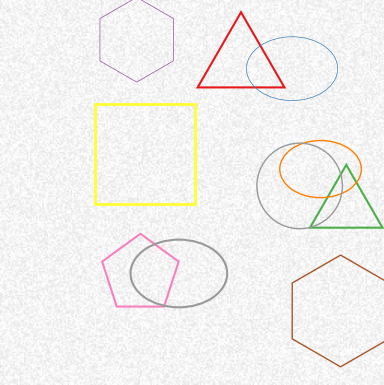[{"shape": "triangle", "thickness": 1.5, "radius": 0.65, "center": [0.626, 0.838]}, {"shape": "oval", "thickness": 0.5, "radius": 0.59, "center": [0.759, 0.822]}, {"shape": "triangle", "thickness": 1.5, "radius": 0.54, "center": [0.899, 0.463]}, {"shape": "hexagon", "thickness": 0.5, "radius": 0.55, "center": [0.355, 0.897]}, {"shape": "oval", "thickness": 1, "radius": 0.53, "center": [0.833, 0.561]}, {"shape": "square", "thickness": 2, "radius": 0.65, "center": [0.377, 0.6]}, {"shape": "hexagon", "thickness": 1, "radius": 0.73, "center": [0.885, 0.192]}, {"shape": "pentagon", "thickness": 1.5, "radius": 0.52, "center": [0.365, 0.288]}, {"shape": "oval", "thickness": 1.5, "radius": 0.63, "center": [0.465, 0.29]}, {"shape": "circle", "thickness": 1, "radius": 0.56, "center": [0.778, 0.517]}]